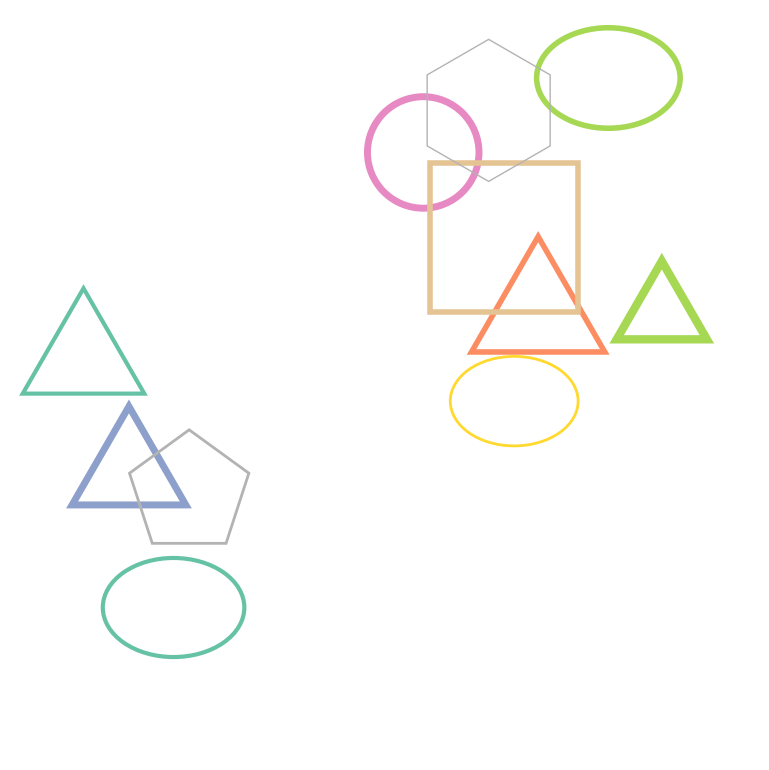[{"shape": "triangle", "thickness": 1.5, "radius": 0.46, "center": [0.108, 0.534]}, {"shape": "oval", "thickness": 1.5, "radius": 0.46, "center": [0.225, 0.211]}, {"shape": "triangle", "thickness": 2, "radius": 0.5, "center": [0.699, 0.593]}, {"shape": "triangle", "thickness": 2.5, "radius": 0.43, "center": [0.167, 0.387]}, {"shape": "circle", "thickness": 2.5, "radius": 0.36, "center": [0.55, 0.802]}, {"shape": "oval", "thickness": 2, "radius": 0.47, "center": [0.79, 0.899]}, {"shape": "triangle", "thickness": 3, "radius": 0.34, "center": [0.859, 0.593]}, {"shape": "oval", "thickness": 1, "radius": 0.42, "center": [0.668, 0.479]}, {"shape": "square", "thickness": 2, "radius": 0.48, "center": [0.655, 0.692]}, {"shape": "hexagon", "thickness": 0.5, "radius": 0.46, "center": [0.635, 0.857]}, {"shape": "pentagon", "thickness": 1, "radius": 0.41, "center": [0.246, 0.36]}]